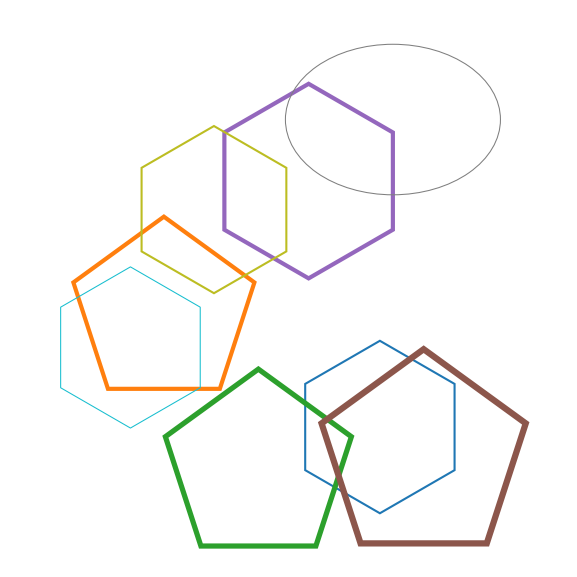[{"shape": "hexagon", "thickness": 1, "radius": 0.75, "center": [0.658, 0.26]}, {"shape": "pentagon", "thickness": 2, "radius": 0.82, "center": [0.284, 0.459]}, {"shape": "pentagon", "thickness": 2.5, "radius": 0.85, "center": [0.447, 0.191]}, {"shape": "hexagon", "thickness": 2, "radius": 0.84, "center": [0.534, 0.686]}, {"shape": "pentagon", "thickness": 3, "radius": 0.93, "center": [0.734, 0.209]}, {"shape": "oval", "thickness": 0.5, "radius": 0.93, "center": [0.68, 0.792]}, {"shape": "hexagon", "thickness": 1, "radius": 0.72, "center": [0.37, 0.636]}, {"shape": "hexagon", "thickness": 0.5, "radius": 0.7, "center": [0.226, 0.397]}]